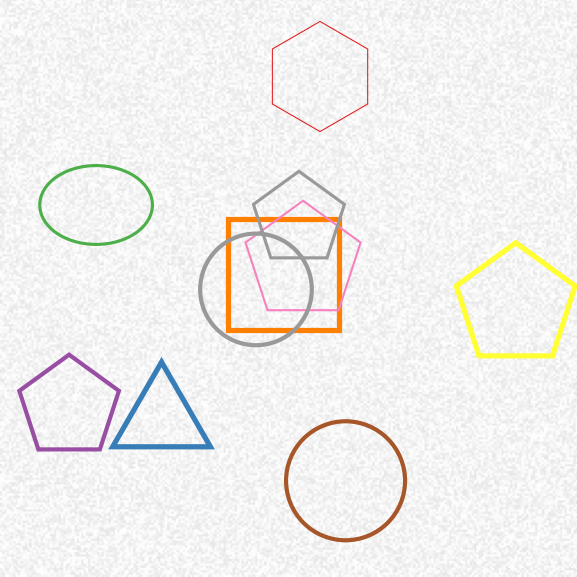[{"shape": "hexagon", "thickness": 0.5, "radius": 0.48, "center": [0.554, 0.867]}, {"shape": "triangle", "thickness": 2.5, "radius": 0.49, "center": [0.28, 0.274]}, {"shape": "oval", "thickness": 1.5, "radius": 0.49, "center": [0.166, 0.644]}, {"shape": "pentagon", "thickness": 2, "radius": 0.45, "center": [0.12, 0.294]}, {"shape": "square", "thickness": 2.5, "radius": 0.48, "center": [0.49, 0.523]}, {"shape": "pentagon", "thickness": 2.5, "radius": 0.54, "center": [0.893, 0.471]}, {"shape": "circle", "thickness": 2, "radius": 0.52, "center": [0.598, 0.167]}, {"shape": "pentagon", "thickness": 1, "radius": 0.52, "center": [0.525, 0.547]}, {"shape": "pentagon", "thickness": 1.5, "radius": 0.41, "center": [0.518, 0.62]}, {"shape": "circle", "thickness": 2, "radius": 0.48, "center": [0.443, 0.498]}]